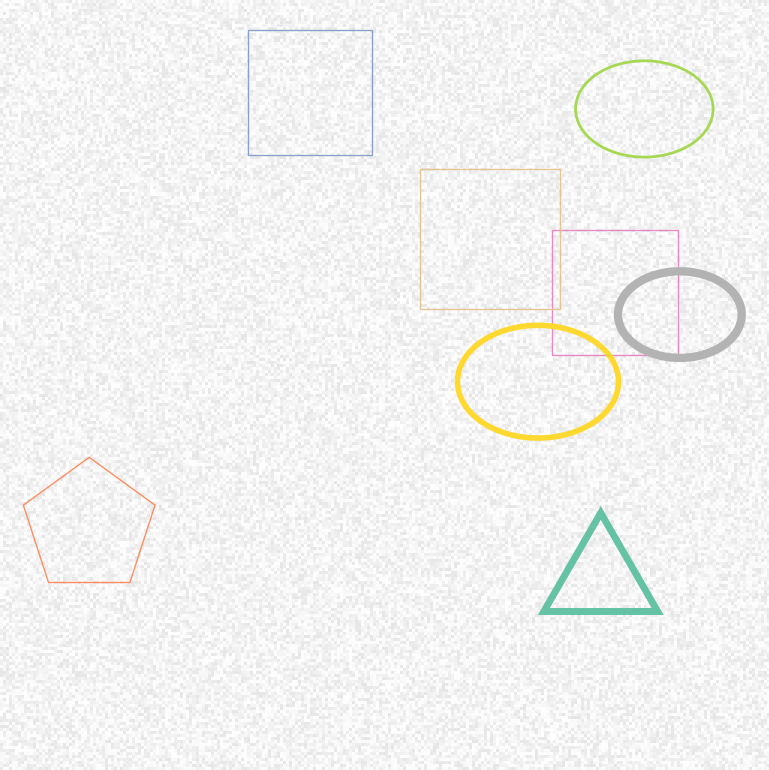[{"shape": "triangle", "thickness": 2.5, "radius": 0.43, "center": [0.78, 0.249]}, {"shape": "pentagon", "thickness": 0.5, "radius": 0.45, "center": [0.116, 0.316]}, {"shape": "square", "thickness": 0.5, "radius": 0.4, "center": [0.402, 0.88]}, {"shape": "square", "thickness": 0.5, "radius": 0.41, "center": [0.799, 0.62]}, {"shape": "oval", "thickness": 1, "radius": 0.45, "center": [0.837, 0.858]}, {"shape": "oval", "thickness": 2, "radius": 0.52, "center": [0.699, 0.504]}, {"shape": "square", "thickness": 0.5, "radius": 0.45, "center": [0.636, 0.689]}, {"shape": "oval", "thickness": 3, "radius": 0.4, "center": [0.883, 0.591]}]